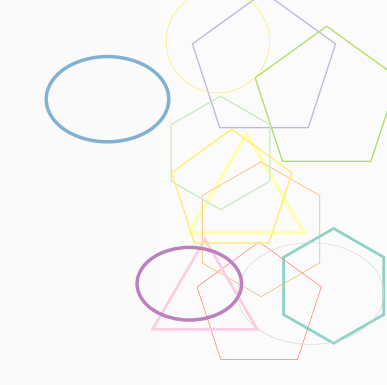[{"shape": "hexagon", "thickness": 2, "radius": 0.75, "center": [0.861, 0.257]}, {"shape": "triangle", "thickness": 2.5, "radius": 0.86, "center": [0.637, 0.481]}, {"shape": "pentagon", "thickness": 1, "radius": 0.97, "center": [0.681, 0.826]}, {"shape": "pentagon", "thickness": 0.5, "radius": 0.84, "center": [0.669, 0.203]}, {"shape": "oval", "thickness": 2.5, "radius": 0.79, "center": [0.277, 0.742]}, {"shape": "hexagon", "thickness": 0.5, "radius": 0.88, "center": [0.674, 0.405]}, {"shape": "pentagon", "thickness": 1, "radius": 0.97, "center": [0.843, 0.738]}, {"shape": "triangle", "thickness": 2, "radius": 0.78, "center": [0.529, 0.223]}, {"shape": "oval", "thickness": 0.5, "radius": 0.94, "center": [0.802, 0.237]}, {"shape": "oval", "thickness": 2.5, "radius": 0.67, "center": [0.489, 0.263]}, {"shape": "hexagon", "thickness": 1, "radius": 0.74, "center": [0.569, 0.603]}, {"shape": "circle", "thickness": 0.5, "radius": 0.67, "center": [0.562, 0.892]}, {"shape": "pentagon", "thickness": 1, "radius": 0.82, "center": [0.598, 0.501]}]